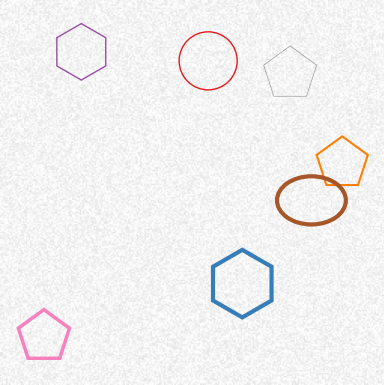[{"shape": "circle", "thickness": 1, "radius": 0.38, "center": [0.541, 0.842]}, {"shape": "hexagon", "thickness": 3, "radius": 0.44, "center": [0.629, 0.263]}, {"shape": "hexagon", "thickness": 1, "radius": 0.37, "center": [0.211, 0.865]}, {"shape": "pentagon", "thickness": 1.5, "radius": 0.35, "center": [0.889, 0.576]}, {"shape": "oval", "thickness": 3, "radius": 0.45, "center": [0.809, 0.48]}, {"shape": "pentagon", "thickness": 2.5, "radius": 0.35, "center": [0.114, 0.126]}, {"shape": "pentagon", "thickness": 0.5, "radius": 0.36, "center": [0.754, 0.808]}]